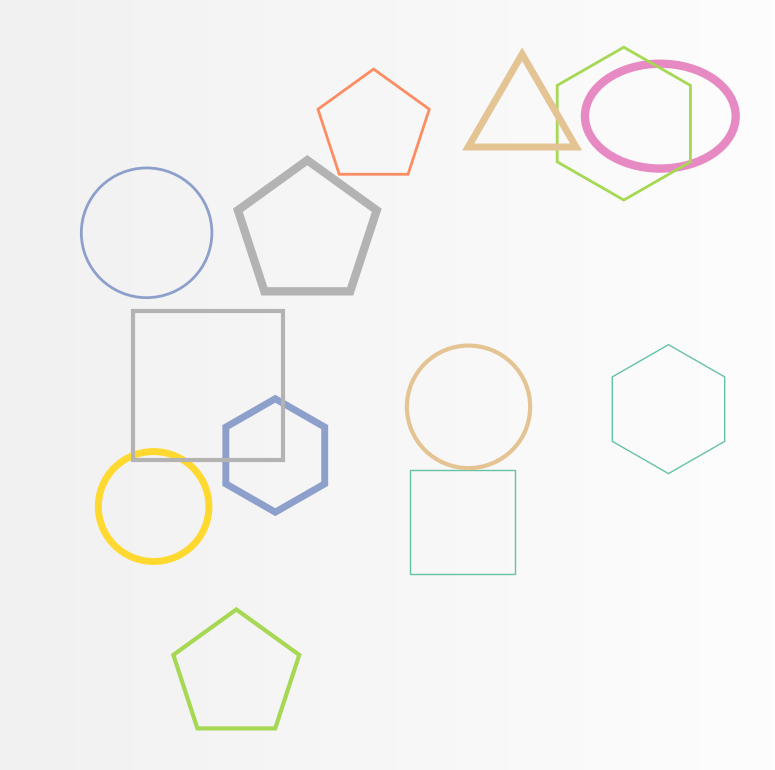[{"shape": "hexagon", "thickness": 0.5, "radius": 0.42, "center": [0.863, 0.469]}, {"shape": "square", "thickness": 0.5, "radius": 0.34, "center": [0.597, 0.322]}, {"shape": "pentagon", "thickness": 1, "radius": 0.38, "center": [0.482, 0.835]}, {"shape": "hexagon", "thickness": 2.5, "radius": 0.37, "center": [0.355, 0.408]}, {"shape": "circle", "thickness": 1, "radius": 0.42, "center": [0.189, 0.698]}, {"shape": "oval", "thickness": 3, "radius": 0.49, "center": [0.852, 0.849]}, {"shape": "hexagon", "thickness": 1, "radius": 0.5, "center": [0.805, 0.839]}, {"shape": "pentagon", "thickness": 1.5, "radius": 0.43, "center": [0.305, 0.123]}, {"shape": "circle", "thickness": 2.5, "radius": 0.36, "center": [0.198, 0.342]}, {"shape": "triangle", "thickness": 2.5, "radius": 0.4, "center": [0.674, 0.849]}, {"shape": "circle", "thickness": 1.5, "radius": 0.4, "center": [0.605, 0.472]}, {"shape": "pentagon", "thickness": 3, "radius": 0.47, "center": [0.397, 0.698]}, {"shape": "square", "thickness": 1.5, "radius": 0.48, "center": [0.269, 0.499]}]